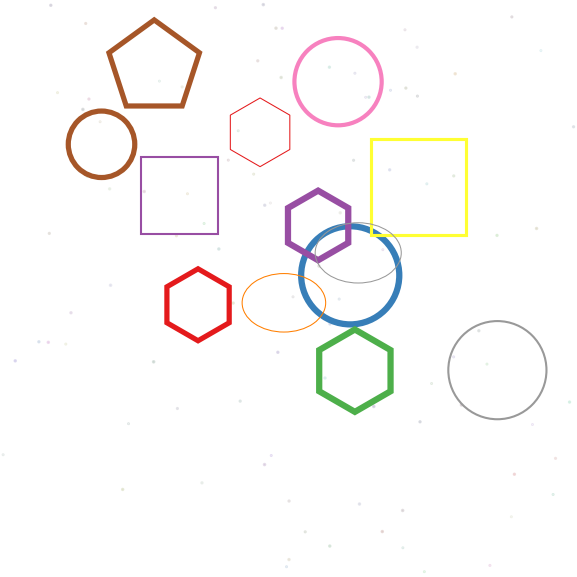[{"shape": "hexagon", "thickness": 2.5, "radius": 0.31, "center": [0.343, 0.471]}, {"shape": "hexagon", "thickness": 0.5, "radius": 0.3, "center": [0.45, 0.77]}, {"shape": "circle", "thickness": 3, "radius": 0.42, "center": [0.606, 0.522]}, {"shape": "hexagon", "thickness": 3, "radius": 0.36, "center": [0.614, 0.357]}, {"shape": "hexagon", "thickness": 3, "radius": 0.3, "center": [0.551, 0.609]}, {"shape": "square", "thickness": 1, "radius": 0.33, "center": [0.311, 0.661]}, {"shape": "oval", "thickness": 0.5, "radius": 0.36, "center": [0.492, 0.475]}, {"shape": "square", "thickness": 1.5, "radius": 0.41, "center": [0.725, 0.675]}, {"shape": "circle", "thickness": 2.5, "radius": 0.29, "center": [0.176, 0.749]}, {"shape": "pentagon", "thickness": 2.5, "radius": 0.41, "center": [0.267, 0.882]}, {"shape": "circle", "thickness": 2, "radius": 0.38, "center": [0.585, 0.858]}, {"shape": "circle", "thickness": 1, "radius": 0.42, "center": [0.861, 0.358]}, {"shape": "oval", "thickness": 0.5, "radius": 0.37, "center": [0.62, 0.561]}]